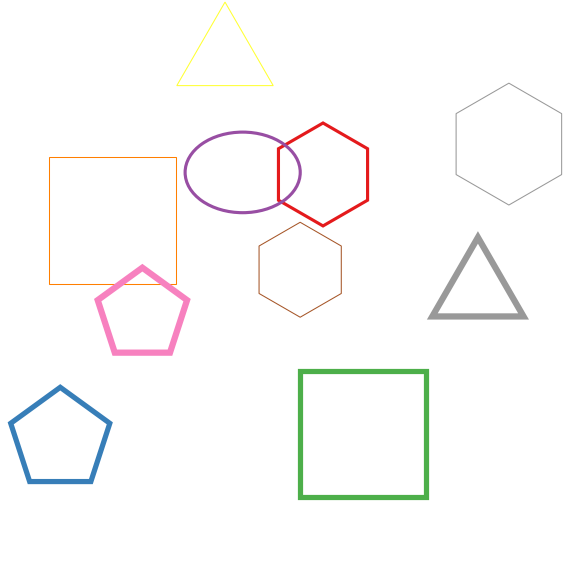[{"shape": "hexagon", "thickness": 1.5, "radius": 0.45, "center": [0.559, 0.697]}, {"shape": "pentagon", "thickness": 2.5, "radius": 0.45, "center": [0.104, 0.238]}, {"shape": "square", "thickness": 2.5, "radius": 0.55, "center": [0.629, 0.248]}, {"shape": "oval", "thickness": 1.5, "radius": 0.5, "center": [0.42, 0.701]}, {"shape": "square", "thickness": 0.5, "radius": 0.55, "center": [0.195, 0.617]}, {"shape": "triangle", "thickness": 0.5, "radius": 0.48, "center": [0.39, 0.899]}, {"shape": "hexagon", "thickness": 0.5, "radius": 0.41, "center": [0.52, 0.532]}, {"shape": "pentagon", "thickness": 3, "radius": 0.41, "center": [0.247, 0.454]}, {"shape": "triangle", "thickness": 3, "radius": 0.46, "center": [0.828, 0.497]}, {"shape": "hexagon", "thickness": 0.5, "radius": 0.53, "center": [0.881, 0.75]}]